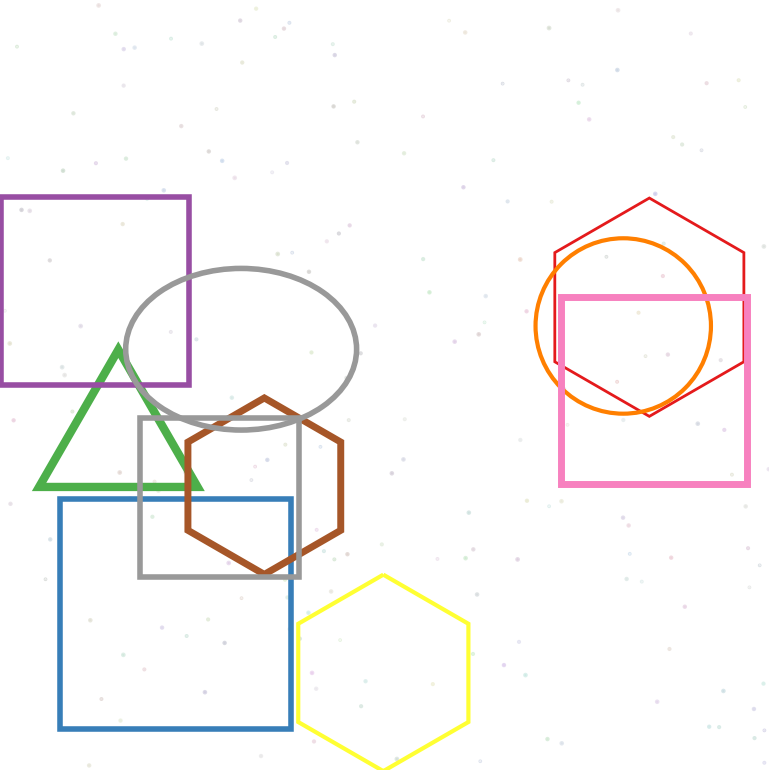[{"shape": "hexagon", "thickness": 1, "radius": 0.71, "center": [0.843, 0.601]}, {"shape": "square", "thickness": 2, "radius": 0.75, "center": [0.228, 0.203]}, {"shape": "triangle", "thickness": 3, "radius": 0.59, "center": [0.154, 0.427]}, {"shape": "square", "thickness": 2, "radius": 0.61, "center": [0.124, 0.622]}, {"shape": "circle", "thickness": 1.5, "radius": 0.57, "center": [0.809, 0.577]}, {"shape": "hexagon", "thickness": 1.5, "radius": 0.64, "center": [0.498, 0.126]}, {"shape": "hexagon", "thickness": 2.5, "radius": 0.57, "center": [0.343, 0.369]}, {"shape": "square", "thickness": 2.5, "radius": 0.6, "center": [0.849, 0.493]}, {"shape": "oval", "thickness": 2, "radius": 0.75, "center": [0.313, 0.546]}, {"shape": "square", "thickness": 2, "radius": 0.52, "center": [0.285, 0.354]}]